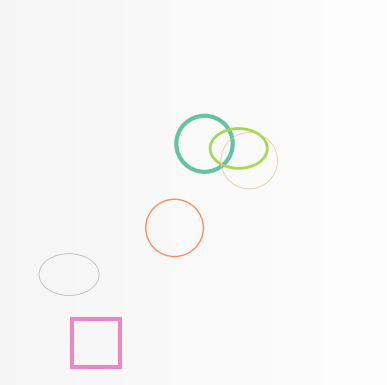[{"shape": "circle", "thickness": 3, "radius": 0.36, "center": [0.528, 0.626]}, {"shape": "circle", "thickness": 1, "radius": 0.37, "center": [0.45, 0.408]}, {"shape": "square", "thickness": 3, "radius": 0.31, "center": [0.247, 0.109]}, {"shape": "oval", "thickness": 2, "radius": 0.37, "center": [0.616, 0.614]}, {"shape": "circle", "thickness": 0.5, "radius": 0.37, "center": [0.643, 0.582]}, {"shape": "oval", "thickness": 0.5, "radius": 0.39, "center": [0.178, 0.287]}]